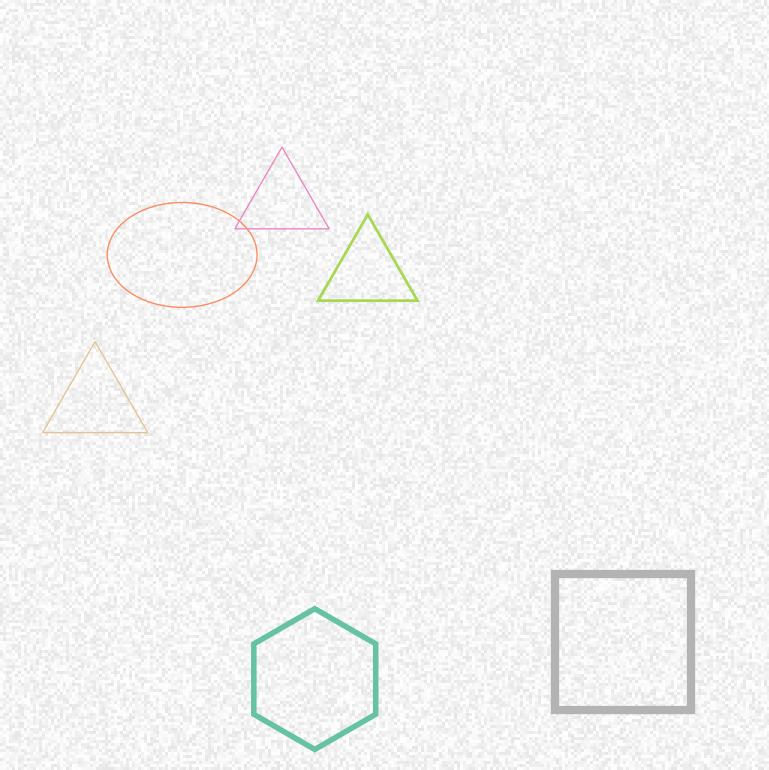[{"shape": "hexagon", "thickness": 2, "radius": 0.46, "center": [0.409, 0.118]}, {"shape": "oval", "thickness": 0.5, "radius": 0.49, "center": [0.237, 0.669]}, {"shape": "triangle", "thickness": 0.5, "radius": 0.35, "center": [0.366, 0.738]}, {"shape": "triangle", "thickness": 1, "radius": 0.37, "center": [0.478, 0.647]}, {"shape": "triangle", "thickness": 0.5, "radius": 0.39, "center": [0.124, 0.478]}, {"shape": "square", "thickness": 3, "radius": 0.44, "center": [0.809, 0.166]}]